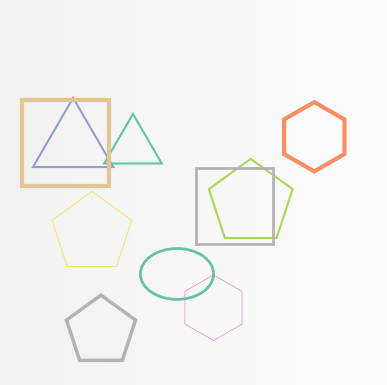[{"shape": "oval", "thickness": 2, "radius": 0.47, "center": [0.457, 0.288]}, {"shape": "triangle", "thickness": 1.5, "radius": 0.43, "center": [0.343, 0.618]}, {"shape": "hexagon", "thickness": 3, "radius": 0.45, "center": [0.811, 0.645]}, {"shape": "triangle", "thickness": 1.5, "radius": 0.6, "center": [0.189, 0.626]}, {"shape": "hexagon", "thickness": 0.5, "radius": 0.43, "center": [0.551, 0.201]}, {"shape": "pentagon", "thickness": 1.5, "radius": 0.57, "center": [0.647, 0.474]}, {"shape": "pentagon", "thickness": 0.5, "radius": 0.54, "center": [0.237, 0.395]}, {"shape": "square", "thickness": 3, "radius": 0.56, "center": [0.169, 0.629]}, {"shape": "pentagon", "thickness": 2.5, "radius": 0.47, "center": [0.261, 0.14]}, {"shape": "square", "thickness": 2, "radius": 0.5, "center": [0.605, 0.465]}]